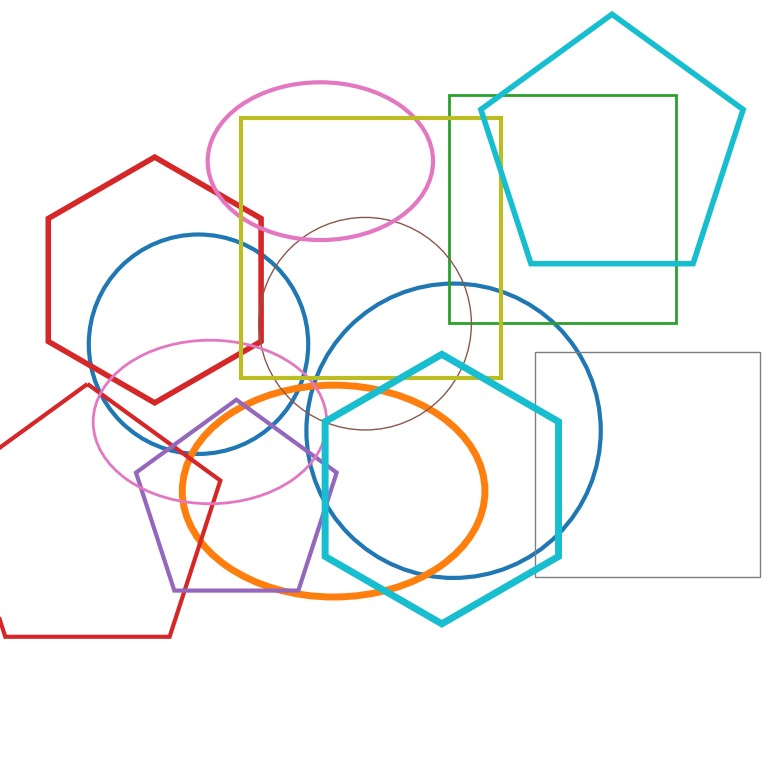[{"shape": "circle", "thickness": 1.5, "radius": 0.96, "center": [0.589, 0.441]}, {"shape": "circle", "thickness": 1.5, "radius": 0.71, "center": [0.258, 0.553]}, {"shape": "oval", "thickness": 2.5, "radius": 0.98, "center": [0.433, 0.362]}, {"shape": "square", "thickness": 1, "radius": 0.74, "center": [0.73, 0.729]}, {"shape": "pentagon", "thickness": 1.5, "radius": 0.91, "center": [0.114, 0.32]}, {"shape": "hexagon", "thickness": 2, "radius": 0.8, "center": [0.201, 0.636]}, {"shape": "pentagon", "thickness": 1.5, "radius": 0.69, "center": [0.307, 0.344]}, {"shape": "circle", "thickness": 0.5, "radius": 0.69, "center": [0.474, 0.58]}, {"shape": "oval", "thickness": 1.5, "radius": 0.73, "center": [0.416, 0.791]}, {"shape": "oval", "thickness": 1, "radius": 0.76, "center": [0.273, 0.452]}, {"shape": "square", "thickness": 0.5, "radius": 0.73, "center": [0.841, 0.396]}, {"shape": "square", "thickness": 1.5, "radius": 0.84, "center": [0.482, 0.678]}, {"shape": "hexagon", "thickness": 2.5, "radius": 0.88, "center": [0.574, 0.365]}, {"shape": "pentagon", "thickness": 2, "radius": 0.9, "center": [0.795, 0.802]}]